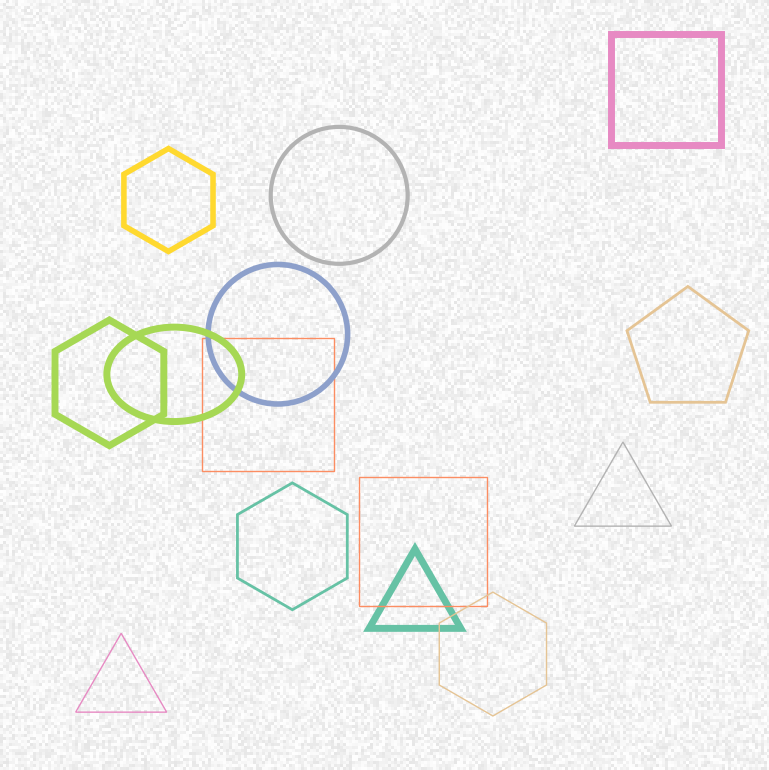[{"shape": "triangle", "thickness": 2.5, "radius": 0.34, "center": [0.539, 0.218]}, {"shape": "hexagon", "thickness": 1, "radius": 0.41, "center": [0.38, 0.291]}, {"shape": "square", "thickness": 0.5, "radius": 0.42, "center": [0.549, 0.297]}, {"shape": "square", "thickness": 0.5, "radius": 0.43, "center": [0.348, 0.474]}, {"shape": "circle", "thickness": 2, "radius": 0.45, "center": [0.361, 0.566]}, {"shape": "square", "thickness": 2.5, "radius": 0.36, "center": [0.865, 0.884]}, {"shape": "triangle", "thickness": 0.5, "radius": 0.34, "center": [0.157, 0.109]}, {"shape": "oval", "thickness": 2.5, "radius": 0.44, "center": [0.226, 0.514]}, {"shape": "hexagon", "thickness": 2.5, "radius": 0.41, "center": [0.142, 0.503]}, {"shape": "hexagon", "thickness": 2, "radius": 0.33, "center": [0.219, 0.74]}, {"shape": "pentagon", "thickness": 1, "radius": 0.42, "center": [0.893, 0.545]}, {"shape": "hexagon", "thickness": 0.5, "radius": 0.4, "center": [0.64, 0.151]}, {"shape": "circle", "thickness": 1.5, "radius": 0.44, "center": [0.441, 0.746]}, {"shape": "triangle", "thickness": 0.5, "radius": 0.36, "center": [0.809, 0.353]}]